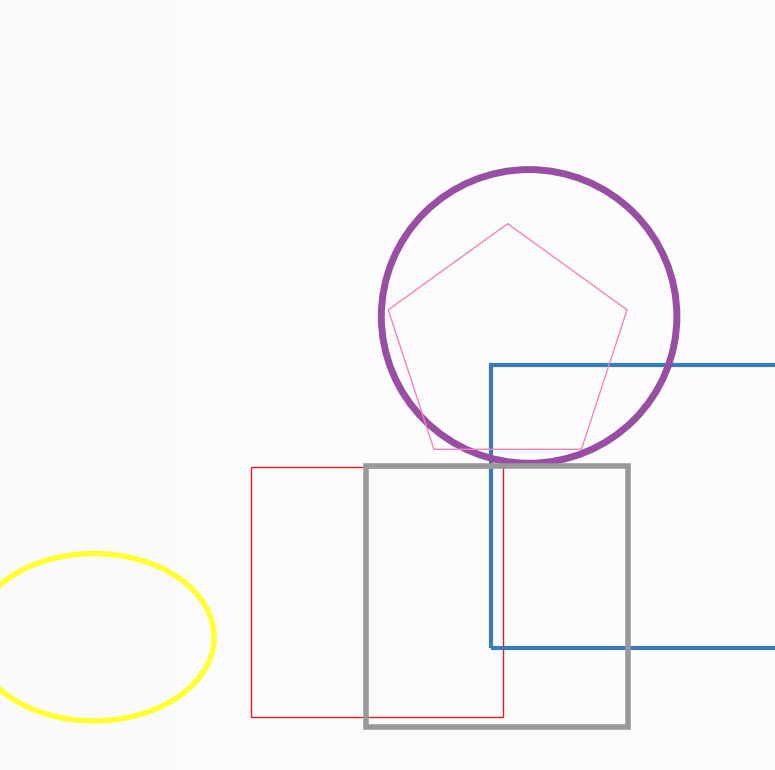[{"shape": "square", "thickness": 0.5, "radius": 0.81, "center": [0.487, 0.231]}, {"shape": "square", "thickness": 1.5, "radius": 0.92, "center": [0.818, 0.342]}, {"shape": "circle", "thickness": 2.5, "radius": 0.95, "center": [0.683, 0.589]}, {"shape": "oval", "thickness": 2, "radius": 0.78, "center": [0.121, 0.172]}, {"shape": "pentagon", "thickness": 0.5, "radius": 0.81, "center": [0.655, 0.548]}, {"shape": "square", "thickness": 2, "radius": 0.85, "center": [0.641, 0.225]}]